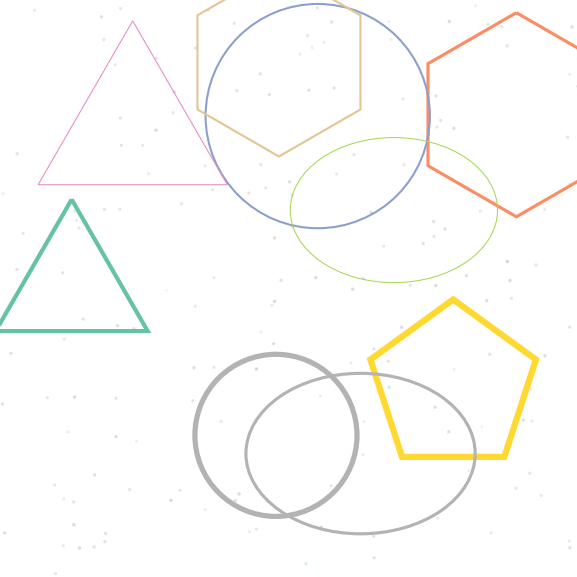[{"shape": "triangle", "thickness": 2, "radius": 0.76, "center": [0.124, 0.502]}, {"shape": "hexagon", "thickness": 1.5, "radius": 0.88, "center": [0.894, 0.8]}, {"shape": "circle", "thickness": 1, "radius": 0.97, "center": [0.55, 0.798]}, {"shape": "triangle", "thickness": 0.5, "radius": 0.95, "center": [0.23, 0.774]}, {"shape": "oval", "thickness": 0.5, "radius": 0.9, "center": [0.682, 0.635]}, {"shape": "pentagon", "thickness": 3, "radius": 0.75, "center": [0.785, 0.33]}, {"shape": "hexagon", "thickness": 1, "radius": 0.81, "center": [0.483, 0.891]}, {"shape": "circle", "thickness": 2.5, "radius": 0.7, "center": [0.478, 0.245]}, {"shape": "oval", "thickness": 1.5, "radius": 0.99, "center": [0.624, 0.214]}]